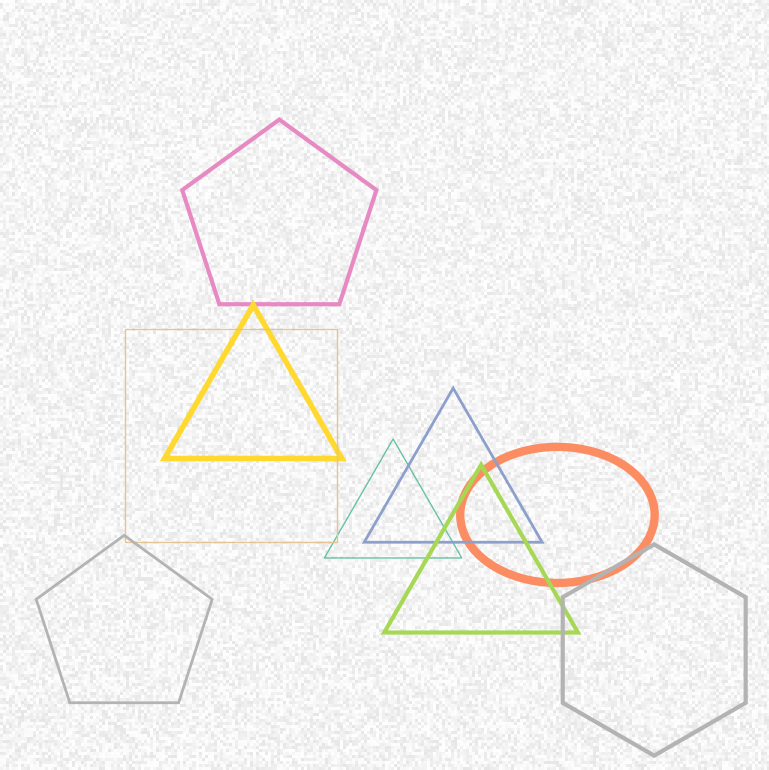[{"shape": "triangle", "thickness": 0.5, "radius": 0.52, "center": [0.511, 0.327]}, {"shape": "oval", "thickness": 3, "radius": 0.63, "center": [0.724, 0.331]}, {"shape": "triangle", "thickness": 1, "radius": 0.67, "center": [0.589, 0.362]}, {"shape": "pentagon", "thickness": 1.5, "radius": 0.66, "center": [0.363, 0.712]}, {"shape": "triangle", "thickness": 1.5, "radius": 0.73, "center": [0.625, 0.251]}, {"shape": "triangle", "thickness": 2, "radius": 0.66, "center": [0.329, 0.471]}, {"shape": "square", "thickness": 0.5, "radius": 0.69, "center": [0.3, 0.435]}, {"shape": "hexagon", "thickness": 1.5, "radius": 0.69, "center": [0.85, 0.156]}, {"shape": "pentagon", "thickness": 1, "radius": 0.6, "center": [0.161, 0.185]}]